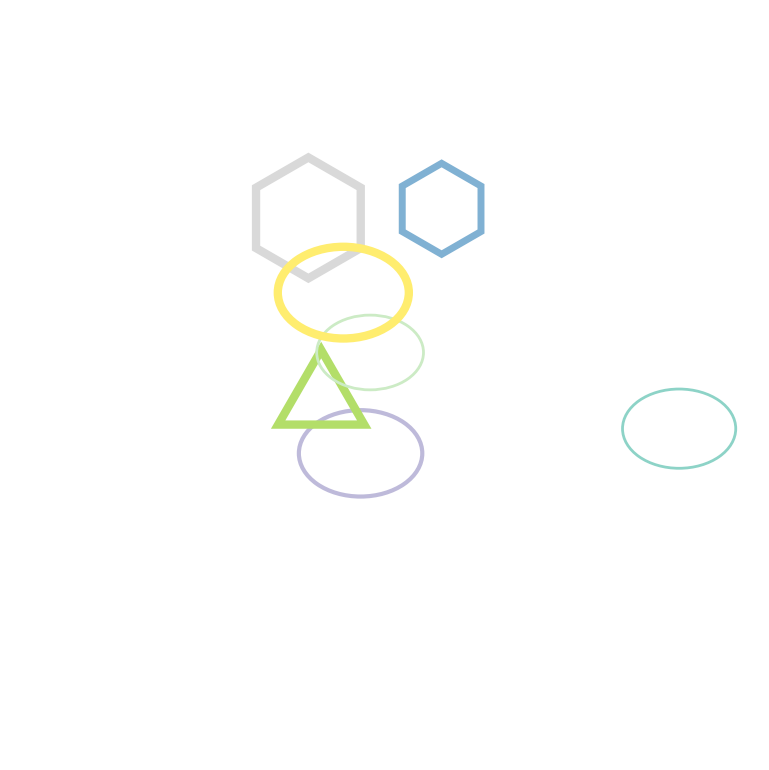[{"shape": "oval", "thickness": 1, "radius": 0.37, "center": [0.882, 0.443]}, {"shape": "oval", "thickness": 1.5, "radius": 0.4, "center": [0.468, 0.411]}, {"shape": "hexagon", "thickness": 2.5, "radius": 0.3, "center": [0.574, 0.729]}, {"shape": "triangle", "thickness": 3, "radius": 0.32, "center": [0.417, 0.481]}, {"shape": "hexagon", "thickness": 3, "radius": 0.39, "center": [0.401, 0.717]}, {"shape": "oval", "thickness": 1, "radius": 0.35, "center": [0.481, 0.542]}, {"shape": "oval", "thickness": 3, "radius": 0.43, "center": [0.446, 0.62]}]